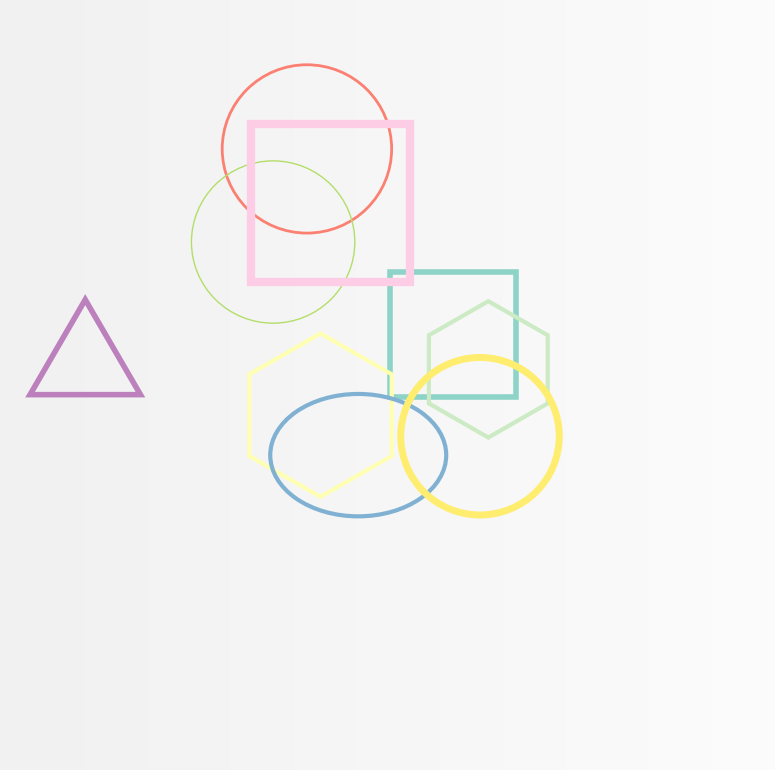[{"shape": "square", "thickness": 2, "radius": 0.41, "center": [0.584, 0.565]}, {"shape": "hexagon", "thickness": 1.5, "radius": 0.53, "center": [0.414, 0.461]}, {"shape": "circle", "thickness": 1, "radius": 0.55, "center": [0.396, 0.807]}, {"shape": "oval", "thickness": 1.5, "radius": 0.57, "center": [0.462, 0.409]}, {"shape": "circle", "thickness": 0.5, "radius": 0.53, "center": [0.352, 0.686]}, {"shape": "square", "thickness": 3, "radius": 0.51, "center": [0.427, 0.736]}, {"shape": "triangle", "thickness": 2, "radius": 0.41, "center": [0.11, 0.529]}, {"shape": "hexagon", "thickness": 1.5, "radius": 0.44, "center": [0.63, 0.52]}, {"shape": "circle", "thickness": 2.5, "radius": 0.51, "center": [0.619, 0.433]}]